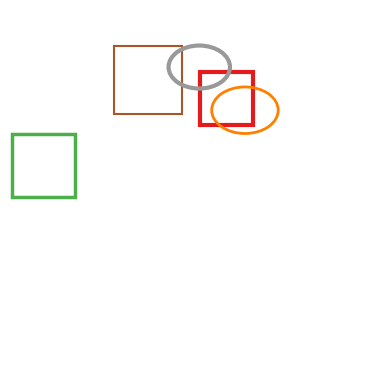[{"shape": "square", "thickness": 3, "radius": 0.35, "center": [0.588, 0.744]}, {"shape": "square", "thickness": 2.5, "radius": 0.41, "center": [0.113, 0.57]}, {"shape": "oval", "thickness": 2, "radius": 0.43, "center": [0.636, 0.714]}, {"shape": "square", "thickness": 1.5, "radius": 0.44, "center": [0.386, 0.791]}, {"shape": "oval", "thickness": 3, "radius": 0.4, "center": [0.518, 0.826]}]